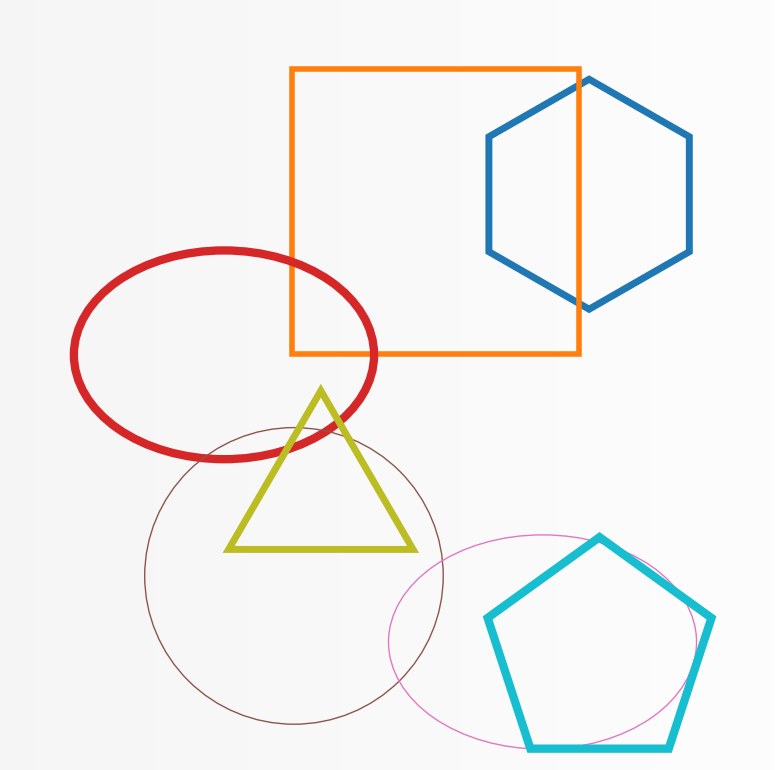[{"shape": "hexagon", "thickness": 2.5, "radius": 0.75, "center": [0.76, 0.748]}, {"shape": "square", "thickness": 2, "radius": 0.93, "center": [0.562, 0.726]}, {"shape": "oval", "thickness": 3, "radius": 0.97, "center": [0.289, 0.539]}, {"shape": "circle", "thickness": 0.5, "radius": 0.96, "center": [0.379, 0.252]}, {"shape": "oval", "thickness": 0.5, "radius": 0.99, "center": [0.7, 0.166]}, {"shape": "triangle", "thickness": 2.5, "radius": 0.69, "center": [0.414, 0.355]}, {"shape": "pentagon", "thickness": 3, "radius": 0.76, "center": [0.774, 0.151]}]